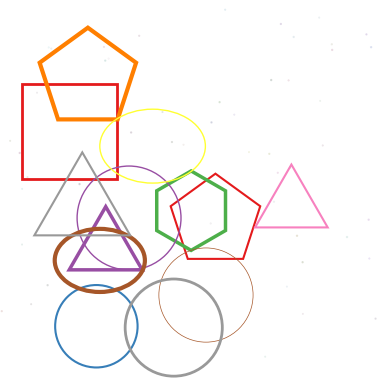[{"shape": "pentagon", "thickness": 1.5, "radius": 0.61, "center": [0.56, 0.427]}, {"shape": "square", "thickness": 2, "radius": 0.61, "center": [0.18, 0.658]}, {"shape": "circle", "thickness": 1.5, "radius": 0.54, "center": [0.25, 0.153]}, {"shape": "hexagon", "thickness": 2.5, "radius": 0.52, "center": [0.496, 0.453]}, {"shape": "triangle", "thickness": 2.5, "radius": 0.55, "center": [0.275, 0.354]}, {"shape": "circle", "thickness": 1, "radius": 0.67, "center": [0.335, 0.434]}, {"shape": "pentagon", "thickness": 3, "radius": 0.66, "center": [0.228, 0.796]}, {"shape": "oval", "thickness": 1, "radius": 0.69, "center": [0.396, 0.62]}, {"shape": "circle", "thickness": 0.5, "radius": 0.61, "center": [0.535, 0.234]}, {"shape": "oval", "thickness": 3, "radius": 0.59, "center": [0.259, 0.324]}, {"shape": "triangle", "thickness": 1.5, "radius": 0.54, "center": [0.757, 0.464]}, {"shape": "triangle", "thickness": 1.5, "radius": 0.72, "center": [0.214, 0.461]}, {"shape": "circle", "thickness": 2, "radius": 0.63, "center": [0.451, 0.149]}]